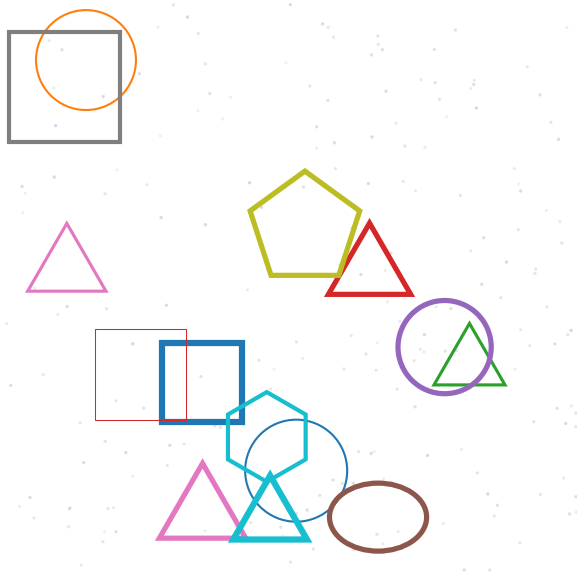[{"shape": "circle", "thickness": 1, "radius": 0.44, "center": [0.513, 0.184]}, {"shape": "square", "thickness": 3, "radius": 0.35, "center": [0.35, 0.337]}, {"shape": "circle", "thickness": 1, "radius": 0.43, "center": [0.149, 0.895]}, {"shape": "triangle", "thickness": 1.5, "radius": 0.35, "center": [0.813, 0.368]}, {"shape": "triangle", "thickness": 2.5, "radius": 0.41, "center": [0.64, 0.531]}, {"shape": "square", "thickness": 0.5, "radius": 0.39, "center": [0.244, 0.35]}, {"shape": "circle", "thickness": 2.5, "radius": 0.4, "center": [0.77, 0.398]}, {"shape": "oval", "thickness": 2.5, "radius": 0.42, "center": [0.655, 0.104]}, {"shape": "triangle", "thickness": 1.5, "radius": 0.39, "center": [0.116, 0.534]}, {"shape": "triangle", "thickness": 2.5, "radius": 0.43, "center": [0.351, 0.11]}, {"shape": "square", "thickness": 2, "radius": 0.48, "center": [0.112, 0.848]}, {"shape": "pentagon", "thickness": 2.5, "radius": 0.5, "center": [0.528, 0.603]}, {"shape": "triangle", "thickness": 3, "radius": 0.37, "center": [0.468, 0.102]}, {"shape": "hexagon", "thickness": 2, "radius": 0.39, "center": [0.462, 0.243]}]